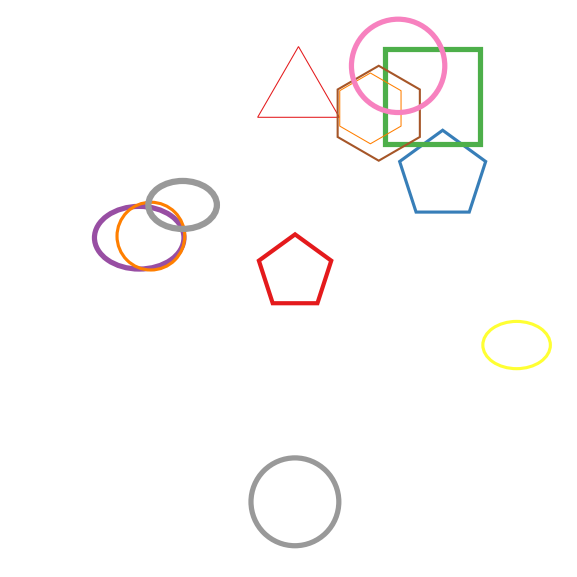[{"shape": "triangle", "thickness": 0.5, "radius": 0.41, "center": [0.517, 0.837]}, {"shape": "pentagon", "thickness": 2, "radius": 0.33, "center": [0.511, 0.527]}, {"shape": "pentagon", "thickness": 1.5, "radius": 0.39, "center": [0.767, 0.695]}, {"shape": "square", "thickness": 2.5, "radius": 0.41, "center": [0.749, 0.832]}, {"shape": "oval", "thickness": 2.5, "radius": 0.39, "center": [0.241, 0.587]}, {"shape": "hexagon", "thickness": 0.5, "radius": 0.31, "center": [0.641, 0.811]}, {"shape": "circle", "thickness": 1.5, "radius": 0.29, "center": [0.261, 0.59]}, {"shape": "oval", "thickness": 1.5, "radius": 0.29, "center": [0.895, 0.402]}, {"shape": "hexagon", "thickness": 1, "radius": 0.41, "center": [0.656, 0.803]}, {"shape": "circle", "thickness": 2.5, "radius": 0.4, "center": [0.689, 0.885]}, {"shape": "oval", "thickness": 3, "radius": 0.3, "center": [0.316, 0.644]}, {"shape": "circle", "thickness": 2.5, "radius": 0.38, "center": [0.511, 0.13]}]